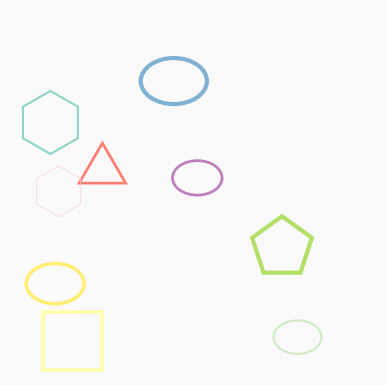[{"shape": "hexagon", "thickness": 1.5, "radius": 0.41, "center": [0.13, 0.682]}, {"shape": "square", "thickness": 3, "radius": 0.38, "center": [0.188, 0.115]}, {"shape": "triangle", "thickness": 2, "radius": 0.35, "center": [0.264, 0.559]}, {"shape": "oval", "thickness": 3, "radius": 0.43, "center": [0.449, 0.789]}, {"shape": "pentagon", "thickness": 3, "radius": 0.41, "center": [0.728, 0.357]}, {"shape": "hexagon", "thickness": 0.5, "radius": 0.33, "center": [0.151, 0.503]}, {"shape": "oval", "thickness": 2, "radius": 0.32, "center": [0.509, 0.538]}, {"shape": "oval", "thickness": 1.5, "radius": 0.31, "center": [0.768, 0.124]}, {"shape": "oval", "thickness": 2.5, "radius": 0.37, "center": [0.142, 0.263]}]